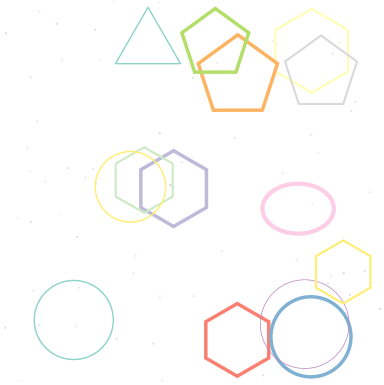[{"shape": "circle", "thickness": 1, "radius": 0.51, "center": [0.192, 0.169]}, {"shape": "triangle", "thickness": 1, "radius": 0.49, "center": [0.384, 0.883]}, {"shape": "hexagon", "thickness": 1.5, "radius": 0.54, "center": [0.81, 0.868]}, {"shape": "hexagon", "thickness": 2.5, "radius": 0.49, "center": [0.451, 0.51]}, {"shape": "hexagon", "thickness": 2.5, "radius": 0.47, "center": [0.616, 0.117]}, {"shape": "circle", "thickness": 2.5, "radius": 0.52, "center": [0.808, 0.125]}, {"shape": "pentagon", "thickness": 2.5, "radius": 0.54, "center": [0.618, 0.801]}, {"shape": "pentagon", "thickness": 2.5, "radius": 0.46, "center": [0.559, 0.887]}, {"shape": "oval", "thickness": 3, "radius": 0.46, "center": [0.774, 0.458]}, {"shape": "pentagon", "thickness": 1.5, "radius": 0.49, "center": [0.834, 0.81]}, {"shape": "circle", "thickness": 0.5, "radius": 0.58, "center": [0.791, 0.158]}, {"shape": "hexagon", "thickness": 1.5, "radius": 0.43, "center": [0.375, 0.532]}, {"shape": "circle", "thickness": 1, "radius": 0.46, "center": [0.339, 0.515]}, {"shape": "hexagon", "thickness": 1.5, "radius": 0.41, "center": [0.891, 0.294]}]